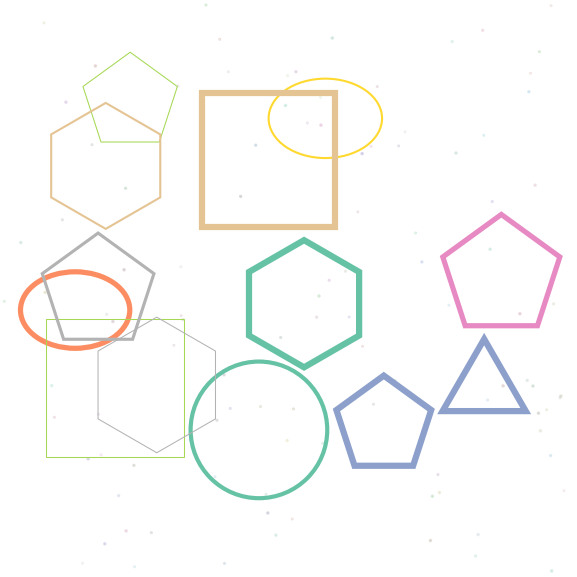[{"shape": "circle", "thickness": 2, "radius": 0.59, "center": [0.448, 0.255]}, {"shape": "hexagon", "thickness": 3, "radius": 0.55, "center": [0.527, 0.473]}, {"shape": "oval", "thickness": 2.5, "radius": 0.47, "center": [0.13, 0.462]}, {"shape": "triangle", "thickness": 3, "radius": 0.42, "center": [0.838, 0.329]}, {"shape": "pentagon", "thickness": 3, "radius": 0.43, "center": [0.665, 0.262]}, {"shape": "pentagon", "thickness": 2.5, "radius": 0.53, "center": [0.868, 0.521]}, {"shape": "square", "thickness": 0.5, "radius": 0.6, "center": [0.2, 0.328]}, {"shape": "pentagon", "thickness": 0.5, "radius": 0.43, "center": [0.225, 0.823]}, {"shape": "oval", "thickness": 1, "radius": 0.49, "center": [0.563, 0.794]}, {"shape": "square", "thickness": 3, "radius": 0.58, "center": [0.465, 0.722]}, {"shape": "hexagon", "thickness": 1, "radius": 0.55, "center": [0.183, 0.712]}, {"shape": "hexagon", "thickness": 0.5, "radius": 0.59, "center": [0.271, 0.333]}, {"shape": "pentagon", "thickness": 1.5, "radius": 0.51, "center": [0.17, 0.494]}]